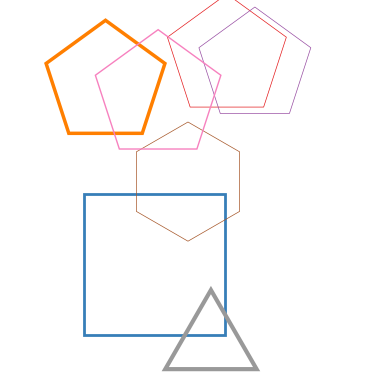[{"shape": "pentagon", "thickness": 0.5, "radius": 0.81, "center": [0.589, 0.853]}, {"shape": "square", "thickness": 2, "radius": 0.91, "center": [0.401, 0.312]}, {"shape": "pentagon", "thickness": 0.5, "radius": 0.76, "center": [0.662, 0.829]}, {"shape": "pentagon", "thickness": 2.5, "radius": 0.81, "center": [0.274, 0.785]}, {"shape": "hexagon", "thickness": 0.5, "radius": 0.77, "center": [0.488, 0.528]}, {"shape": "pentagon", "thickness": 1, "radius": 0.86, "center": [0.411, 0.752]}, {"shape": "triangle", "thickness": 3, "radius": 0.68, "center": [0.548, 0.11]}]